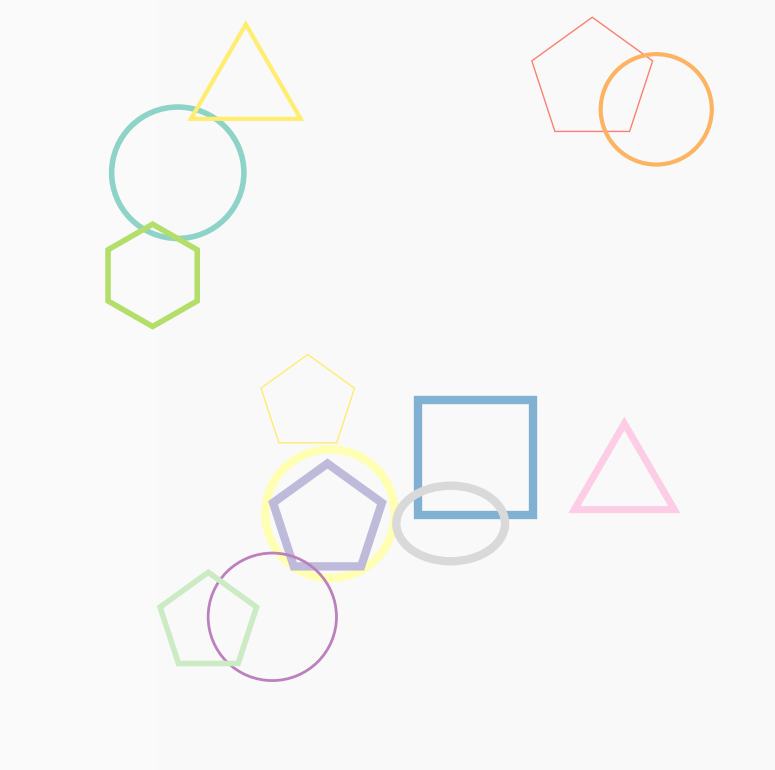[{"shape": "circle", "thickness": 2, "radius": 0.43, "center": [0.229, 0.776]}, {"shape": "circle", "thickness": 3, "radius": 0.42, "center": [0.426, 0.333]}, {"shape": "pentagon", "thickness": 3, "radius": 0.37, "center": [0.423, 0.324]}, {"shape": "pentagon", "thickness": 0.5, "radius": 0.41, "center": [0.764, 0.896]}, {"shape": "square", "thickness": 3, "radius": 0.37, "center": [0.613, 0.406]}, {"shape": "circle", "thickness": 1.5, "radius": 0.36, "center": [0.847, 0.858]}, {"shape": "hexagon", "thickness": 2, "radius": 0.33, "center": [0.197, 0.642]}, {"shape": "triangle", "thickness": 2.5, "radius": 0.37, "center": [0.806, 0.375]}, {"shape": "oval", "thickness": 3, "radius": 0.35, "center": [0.582, 0.32]}, {"shape": "circle", "thickness": 1, "radius": 0.41, "center": [0.351, 0.199]}, {"shape": "pentagon", "thickness": 2, "radius": 0.33, "center": [0.269, 0.191]}, {"shape": "pentagon", "thickness": 0.5, "radius": 0.32, "center": [0.397, 0.476]}, {"shape": "triangle", "thickness": 1.5, "radius": 0.41, "center": [0.317, 0.887]}]